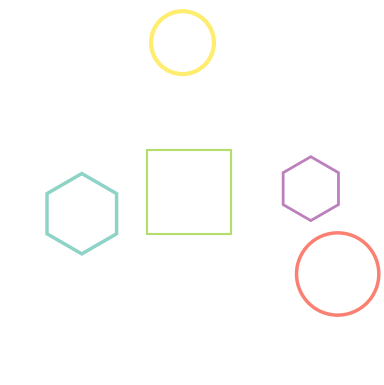[{"shape": "hexagon", "thickness": 2.5, "radius": 0.52, "center": [0.212, 0.445]}, {"shape": "circle", "thickness": 2.5, "radius": 0.53, "center": [0.877, 0.288]}, {"shape": "square", "thickness": 1.5, "radius": 0.54, "center": [0.491, 0.501]}, {"shape": "hexagon", "thickness": 2, "radius": 0.41, "center": [0.807, 0.51]}, {"shape": "circle", "thickness": 3, "radius": 0.41, "center": [0.474, 0.889]}]